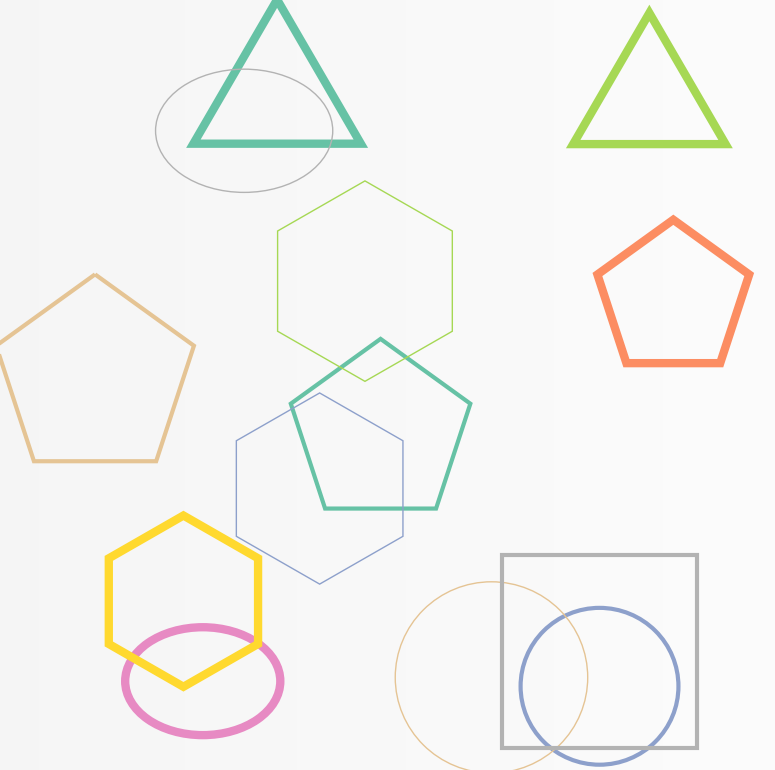[{"shape": "pentagon", "thickness": 1.5, "radius": 0.61, "center": [0.491, 0.438]}, {"shape": "triangle", "thickness": 3, "radius": 0.62, "center": [0.358, 0.876]}, {"shape": "pentagon", "thickness": 3, "radius": 0.51, "center": [0.869, 0.612]}, {"shape": "circle", "thickness": 1.5, "radius": 0.51, "center": [0.774, 0.109]}, {"shape": "hexagon", "thickness": 0.5, "radius": 0.62, "center": [0.412, 0.366]}, {"shape": "oval", "thickness": 3, "radius": 0.5, "center": [0.262, 0.115]}, {"shape": "hexagon", "thickness": 0.5, "radius": 0.65, "center": [0.471, 0.635]}, {"shape": "triangle", "thickness": 3, "radius": 0.57, "center": [0.838, 0.87]}, {"shape": "hexagon", "thickness": 3, "radius": 0.56, "center": [0.237, 0.219]}, {"shape": "circle", "thickness": 0.5, "radius": 0.62, "center": [0.634, 0.12]}, {"shape": "pentagon", "thickness": 1.5, "radius": 0.67, "center": [0.123, 0.51]}, {"shape": "oval", "thickness": 0.5, "radius": 0.57, "center": [0.315, 0.83]}, {"shape": "square", "thickness": 1.5, "radius": 0.63, "center": [0.774, 0.154]}]